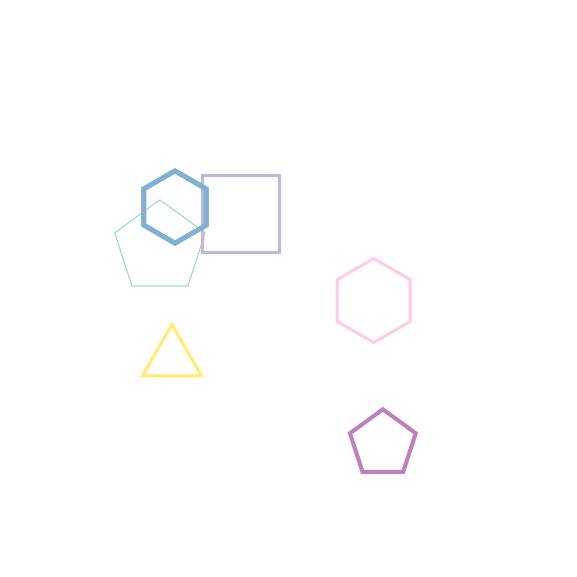[{"shape": "pentagon", "thickness": 0.5, "radius": 0.41, "center": [0.277, 0.571]}, {"shape": "square", "thickness": 1.5, "radius": 0.33, "center": [0.417, 0.63]}, {"shape": "hexagon", "thickness": 2.5, "radius": 0.31, "center": [0.303, 0.641]}, {"shape": "hexagon", "thickness": 1.5, "radius": 0.36, "center": [0.647, 0.479]}, {"shape": "pentagon", "thickness": 2, "radius": 0.3, "center": [0.663, 0.23]}, {"shape": "triangle", "thickness": 1.5, "radius": 0.3, "center": [0.298, 0.378]}]